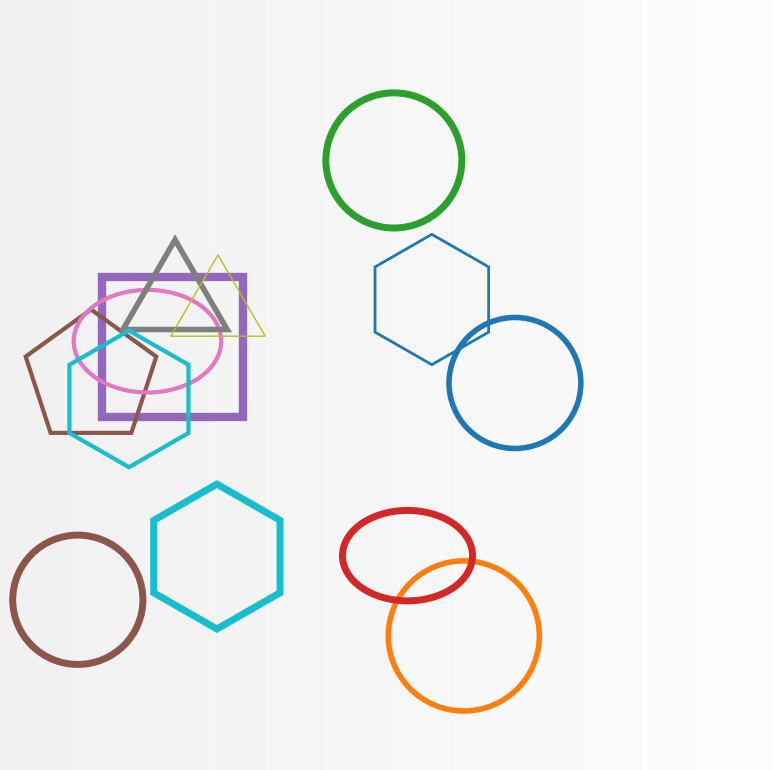[{"shape": "hexagon", "thickness": 1, "radius": 0.42, "center": [0.557, 0.611]}, {"shape": "circle", "thickness": 2, "radius": 0.43, "center": [0.664, 0.503]}, {"shape": "circle", "thickness": 2, "radius": 0.49, "center": [0.598, 0.174]}, {"shape": "circle", "thickness": 2.5, "radius": 0.44, "center": [0.508, 0.792]}, {"shape": "oval", "thickness": 2.5, "radius": 0.42, "center": [0.526, 0.278]}, {"shape": "square", "thickness": 3, "radius": 0.45, "center": [0.223, 0.549]}, {"shape": "circle", "thickness": 2.5, "radius": 0.42, "center": [0.1, 0.221]}, {"shape": "pentagon", "thickness": 1.5, "radius": 0.44, "center": [0.117, 0.51]}, {"shape": "oval", "thickness": 1.5, "radius": 0.48, "center": [0.19, 0.557]}, {"shape": "triangle", "thickness": 2, "radius": 0.39, "center": [0.226, 0.611]}, {"shape": "triangle", "thickness": 0.5, "radius": 0.35, "center": [0.281, 0.599]}, {"shape": "hexagon", "thickness": 1.5, "radius": 0.44, "center": [0.166, 0.482]}, {"shape": "hexagon", "thickness": 2.5, "radius": 0.47, "center": [0.28, 0.277]}]